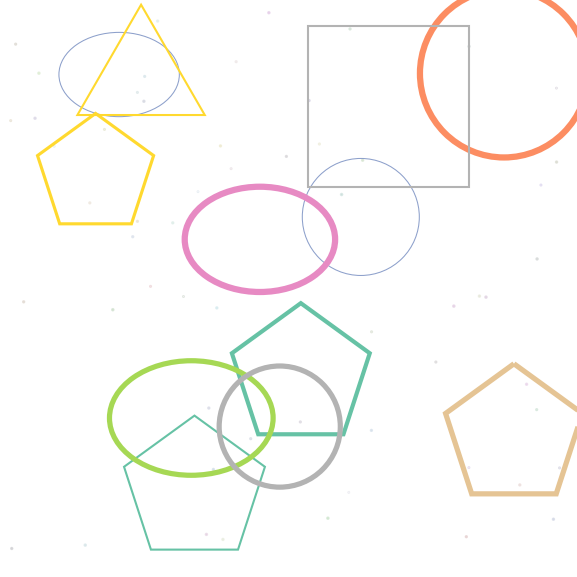[{"shape": "pentagon", "thickness": 2, "radius": 0.63, "center": [0.521, 0.349]}, {"shape": "pentagon", "thickness": 1, "radius": 0.64, "center": [0.337, 0.151]}, {"shape": "circle", "thickness": 3, "radius": 0.73, "center": [0.873, 0.872]}, {"shape": "oval", "thickness": 0.5, "radius": 0.52, "center": [0.206, 0.87]}, {"shape": "circle", "thickness": 0.5, "radius": 0.51, "center": [0.625, 0.623]}, {"shape": "oval", "thickness": 3, "radius": 0.65, "center": [0.45, 0.585]}, {"shape": "oval", "thickness": 2.5, "radius": 0.71, "center": [0.331, 0.275]}, {"shape": "triangle", "thickness": 1, "radius": 0.64, "center": [0.244, 0.864]}, {"shape": "pentagon", "thickness": 1.5, "radius": 0.53, "center": [0.165, 0.697]}, {"shape": "pentagon", "thickness": 2.5, "radius": 0.62, "center": [0.89, 0.245]}, {"shape": "circle", "thickness": 2.5, "radius": 0.52, "center": [0.484, 0.26]}, {"shape": "square", "thickness": 1, "radius": 0.7, "center": [0.673, 0.814]}]